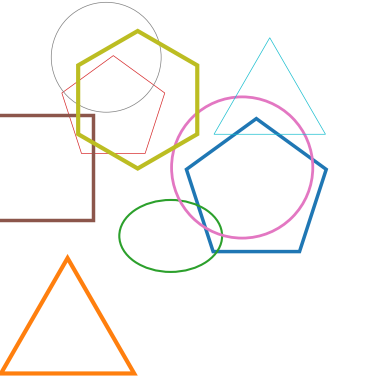[{"shape": "pentagon", "thickness": 2.5, "radius": 0.95, "center": [0.666, 0.501]}, {"shape": "triangle", "thickness": 3, "radius": 1.0, "center": [0.175, 0.13]}, {"shape": "oval", "thickness": 1.5, "radius": 0.67, "center": [0.443, 0.387]}, {"shape": "pentagon", "thickness": 0.5, "radius": 0.7, "center": [0.294, 0.715]}, {"shape": "square", "thickness": 2.5, "radius": 0.68, "center": [0.105, 0.566]}, {"shape": "circle", "thickness": 2, "radius": 0.92, "center": [0.629, 0.565]}, {"shape": "circle", "thickness": 0.5, "radius": 0.71, "center": [0.276, 0.851]}, {"shape": "hexagon", "thickness": 3, "radius": 0.89, "center": [0.358, 0.741]}, {"shape": "triangle", "thickness": 0.5, "radius": 0.84, "center": [0.701, 0.735]}]